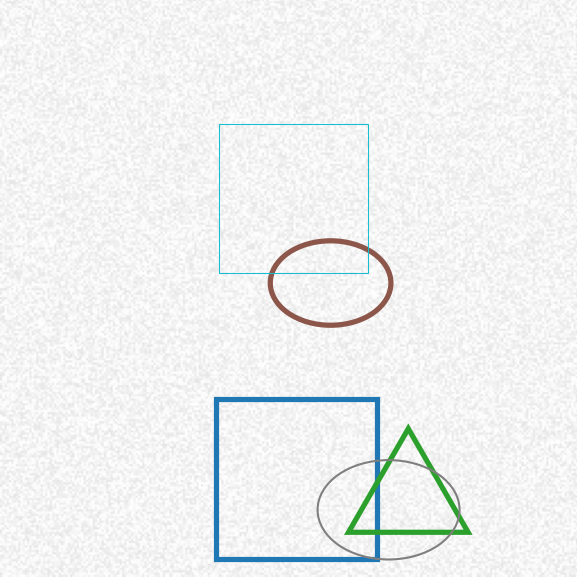[{"shape": "square", "thickness": 2.5, "radius": 0.69, "center": [0.514, 0.17]}, {"shape": "triangle", "thickness": 2.5, "radius": 0.6, "center": [0.707, 0.137]}, {"shape": "oval", "thickness": 2.5, "radius": 0.52, "center": [0.572, 0.509]}, {"shape": "oval", "thickness": 1, "radius": 0.61, "center": [0.673, 0.116]}, {"shape": "square", "thickness": 0.5, "radius": 0.64, "center": [0.508, 0.655]}]